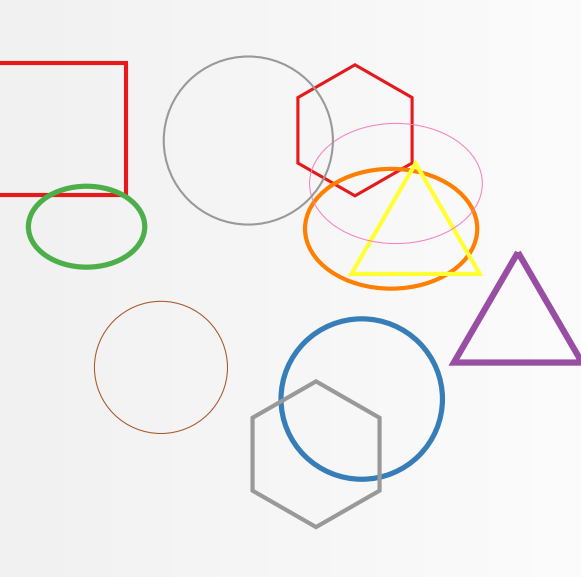[{"shape": "square", "thickness": 2, "radius": 0.57, "center": [0.102, 0.776]}, {"shape": "hexagon", "thickness": 1.5, "radius": 0.57, "center": [0.611, 0.773]}, {"shape": "circle", "thickness": 2.5, "radius": 0.69, "center": [0.622, 0.308]}, {"shape": "oval", "thickness": 2.5, "radius": 0.5, "center": [0.149, 0.607]}, {"shape": "triangle", "thickness": 3, "radius": 0.64, "center": [0.891, 0.435]}, {"shape": "oval", "thickness": 2, "radius": 0.74, "center": [0.673, 0.603]}, {"shape": "triangle", "thickness": 2, "radius": 0.64, "center": [0.715, 0.589]}, {"shape": "circle", "thickness": 0.5, "radius": 0.57, "center": [0.277, 0.363]}, {"shape": "oval", "thickness": 0.5, "radius": 0.74, "center": [0.681, 0.681]}, {"shape": "hexagon", "thickness": 2, "radius": 0.63, "center": [0.544, 0.213]}, {"shape": "circle", "thickness": 1, "radius": 0.73, "center": [0.427, 0.756]}]